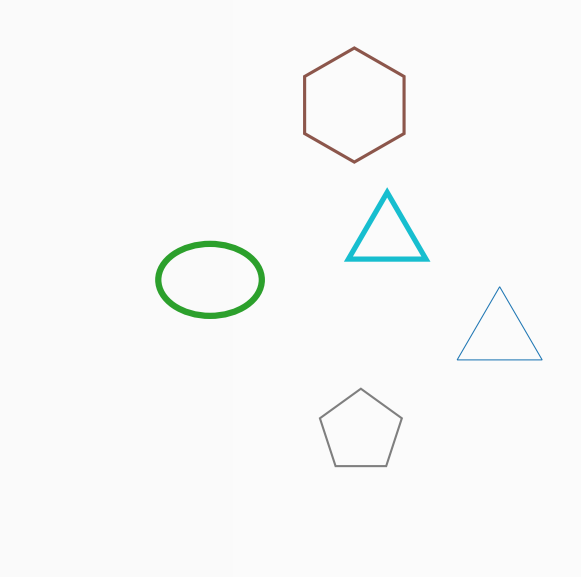[{"shape": "triangle", "thickness": 0.5, "radius": 0.42, "center": [0.86, 0.418]}, {"shape": "oval", "thickness": 3, "radius": 0.45, "center": [0.361, 0.515]}, {"shape": "hexagon", "thickness": 1.5, "radius": 0.49, "center": [0.61, 0.817]}, {"shape": "pentagon", "thickness": 1, "radius": 0.37, "center": [0.621, 0.252]}, {"shape": "triangle", "thickness": 2.5, "radius": 0.39, "center": [0.666, 0.589]}]